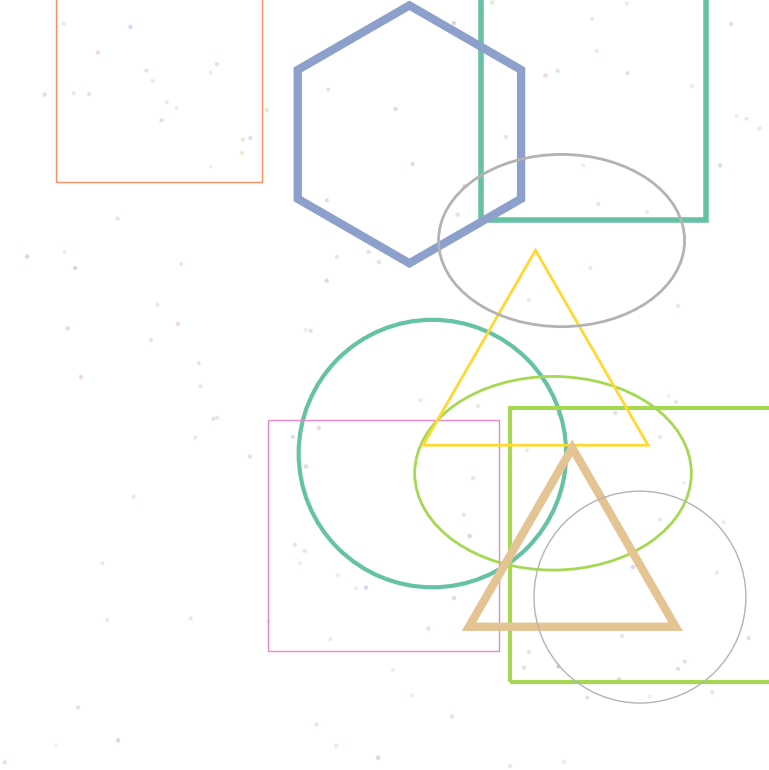[{"shape": "square", "thickness": 2, "radius": 0.73, "center": [0.771, 0.86]}, {"shape": "circle", "thickness": 1.5, "radius": 0.87, "center": [0.562, 0.411]}, {"shape": "square", "thickness": 0.5, "radius": 0.67, "center": [0.207, 0.898]}, {"shape": "hexagon", "thickness": 3, "radius": 0.84, "center": [0.532, 0.826]}, {"shape": "square", "thickness": 0.5, "radius": 0.75, "center": [0.498, 0.305]}, {"shape": "oval", "thickness": 1, "radius": 0.9, "center": [0.718, 0.385]}, {"shape": "square", "thickness": 1.5, "radius": 0.89, "center": [0.839, 0.292]}, {"shape": "triangle", "thickness": 1, "radius": 0.84, "center": [0.695, 0.506]}, {"shape": "triangle", "thickness": 3, "radius": 0.77, "center": [0.743, 0.263]}, {"shape": "circle", "thickness": 0.5, "radius": 0.69, "center": [0.831, 0.225]}, {"shape": "oval", "thickness": 1, "radius": 0.8, "center": [0.729, 0.688]}]